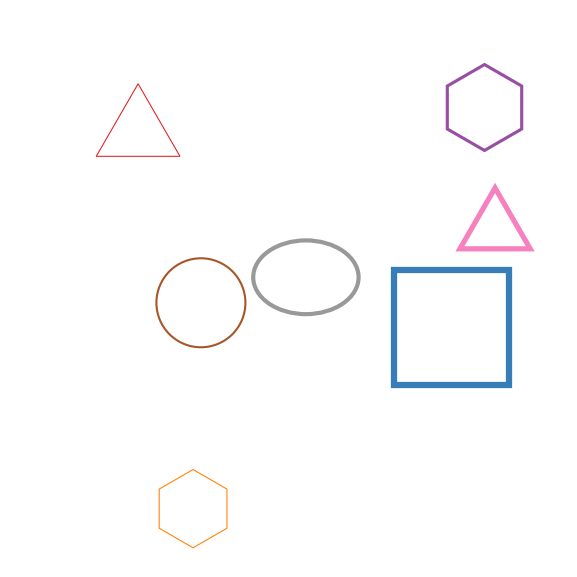[{"shape": "triangle", "thickness": 0.5, "radius": 0.42, "center": [0.239, 0.77]}, {"shape": "square", "thickness": 3, "radius": 0.5, "center": [0.782, 0.432]}, {"shape": "hexagon", "thickness": 1.5, "radius": 0.37, "center": [0.839, 0.813]}, {"shape": "hexagon", "thickness": 0.5, "radius": 0.34, "center": [0.334, 0.118]}, {"shape": "circle", "thickness": 1, "radius": 0.39, "center": [0.348, 0.475]}, {"shape": "triangle", "thickness": 2.5, "radius": 0.35, "center": [0.857, 0.603]}, {"shape": "oval", "thickness": 2, "radius": 0.46, "center": [0.53, 0.519]}]